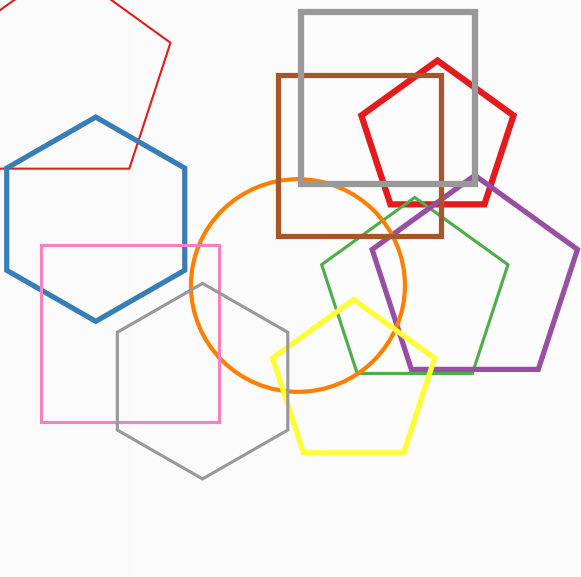[{"shape": "pentagon", "thickness": 1, "radius": 0.98, "center": [0.108, 0.865]}, {"shape": "pentagon", "thickness": 3, "radius": 0.69, "center": [0.753, 0.757]}, {"shape": "hexagon", "thickness": 2.5, "radius": 0.88, "center": [0.165, 0.62]}, {"shape": "pentagon", "thickness": 1.5, "radius": 0.84, "center": [0.714, 0.489]}, {"shape": "pentagon", "thickness": 2.5, "radius": 0.93, "center": [0.817, 0.51]}, {"shape": "circle", "thickness": 2, "radius": 0.92, "center": [0.513, 0.505]}, {"shape": "pentagon", "thickness": 2.5, "radius": 0.73, "center": [0.608, 0.334]}, {"shape": "square", "thickness": 2.5, "radius": 0.7, "center": [0.618, 0.73]}, {"shape": "square", "thickness": 1.5, "radius": 0.76, "center": [0.224, 0.422]}, {"shape": "square", "thickness": 3, "radius": 0.75, "center": [0.667, 0.83]}, {"shape": "hexagon", "thickness": 1.5, "radius": 0.85, "center": [0.348, 0.339]}]